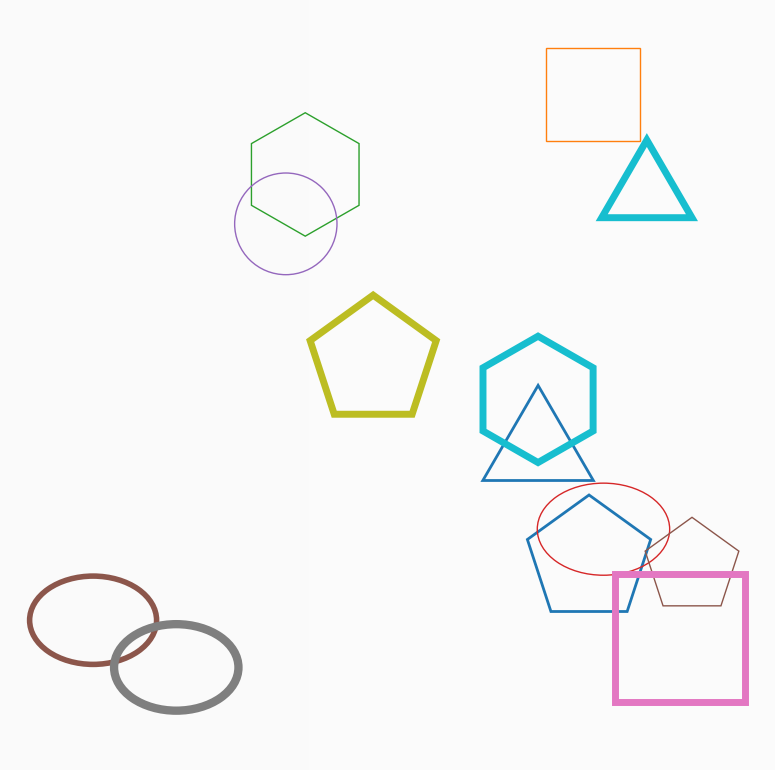[{"shape": "triangle", "thickness": 1, "radius": 0.41, "center": [0.694, 0.417]}, {"shape": "pentagon", "thickness": 1, "radius": 0.42, "center": [0.76, 0.274]}, {"shape": "square", "thickness": 0.5, "radius": 0.3, "center": [0.765, 0.877]}, {"shape": "hexagon", "thickness": 0.5, "radius": 0.4, "center": [0.394, 0.773]}, {"shape": "oval", "thickness": 0.5, "radius": 0.43, "center": [0.779, 0.313]}, {"shape": "circle", "thickness": 0.5, "radius": 0.33, "center": [0.369, 0.709]}, {"shape": "pentagon", "thickness": 0.5, "radius": 0.32, "center": [0.893, 0.265]}, {"shape": "oval", "thickness": 2, "radius": 0.41, "center": [0.12, 0.194]}, {"shape": "square", "thickness": 2.5, "radius": 0.42, "center": [0.877, 0.171]}, {"shape": "oval", "thickness": 3, "radius": 0.4, "center": [0.227, 0.133]}, {"shape": "pentagon", "thickness": 2.5, "radius": 0.43, "center": [0.482, 0.531]}, {"shape": "triangle", "thickness": 2.5, "radius": 0.34, "center": [0.835, 0.751]}, {"shape": "hexagon", "thickness": 2.5, "radius": 0.41, "center": [0.694, 0.481]}]